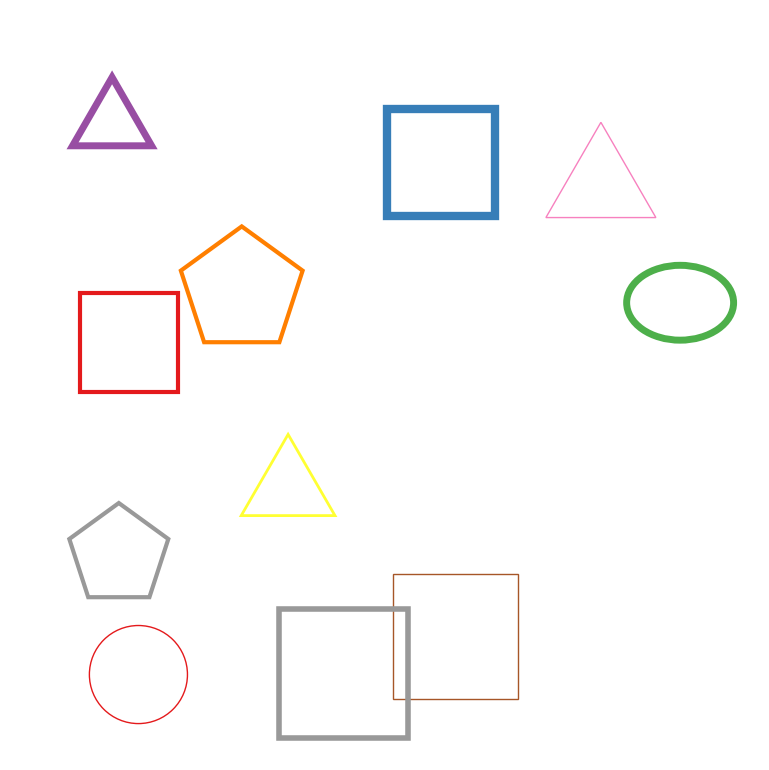[{"shape": "square", "thickness": 1.5, "radius": 0.32, "center": [0.168, 0.555]}, {"shape": "circle", "thickness": 0.5, "radius": 0.32, "center": [0.18, 0.124]}, {"shape": "square", "thickness": 3, "radius": 0.35, "center": [0.573, 0.789]}, {"shape": "oval", "thickness": 2.5, "radius": 0.35, "center": [0.883, 0.607]}, {"shape": "triangle", "thickness": 2.5, "radius": 0.3, "center": [0.146, 0.84]}, {"shape": "pentagon", "thickness": 1.5, "radius": 0.42, "center": [0.314, 0.623]}, {"shape": "triangle", "thickness": 1, "radius": 0.35, "center": [0.374, 0.366]}, {"shape": "square", "thickness": 0.5, "radius": 0.41, "center": [0.591, 0.173]}, {"shape": "triangle", "thickness": 0.5, "radius": 0.41, "center": [0.78, 0.759]}, {"shape": "pentagon", "thickness": 1.5, "radius": 0.34, "center": [0.154, 0.279]}, {"shape": "square", "thickness": 2, "radius": 0.42, "center": [0.446, 0.125]}]